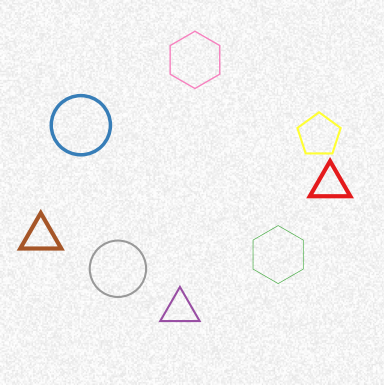[{"shape": "triangle", "thickness": 3, "radius": 0.3, "center": [0.857, 0.521]}, {"shape": "circle", "thickness": 2.5, "radius": 0.38, "center": [0.21, 0.675]}, {"shape": "hexagon", "thickness": 0.5, "radius": 0.38, "center": [0.723, 0.339]}, {"shape": "triangle", "thickness": 1.5, "radius": 0.3, "center": [0.467, 0.196]}, {"shape": "pentagon", "thickness": 1.5, "radius": 0.3, "center": [0.829, 0.649]}, {"shape": "triangle", "thickness": 3, "radius": 0.31, "center": [0.106, 0.385]}, {"shape": "hexagon", "thickness": 1, "radius": 0.37, "center": [0.506, 0.844]}, {"shape": "circle", "thickness": 1.5, "radius": 0.37, "center": [0.306, 0.302]}]